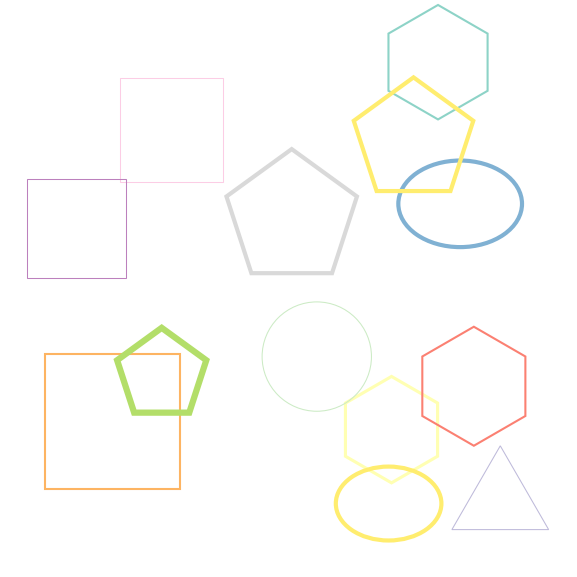[{"shape": "hexagon", "thickness": 1, "radius": 0.5, "center": [0.758, 0.891]}, {"shape": "hexagon", "thickness": 1.5, "radius": 0.46, "center": [0.678, 0.255]}, {"shape": "triangle", "thickness": 0.5, "radius": 0.48, "center": [0.866, 0.13]}, {"shape": "hexagon", "thickness": 1, "radius": 0.52, "center": [0.821, 0.33]}, {"shape": "oval", "thickness": 2, "radius": 0.54, "center": [0.797, 0.646]}, {"shape": "square", "thickness": 1, "radius": 0.58, "center": [0.194, 0.269]}, {"shape": "pentagon", "thickness": 3, "radius": 0.41, "center": [0.28, 0.35]}, {"shape": "square", "thickness": 0.5, "radius": 0.45, "center": [0.297, 0.774]}, {"shape": "pentagon", "thickness": 2, "radius": 0.59, "center": [0.505, 0.622]}, {"shape": "square", "thickness": 0.5, "radius": 0.43, "center": [0.132, 0.604]}, {"shape": "circle", "thickness": 0.5, "radius": 0.47, "center": [0.549, 0.382]}, {"shape": "oval", "thickness": 2, "radius": 0.46, "center": [0.673, 0.127]}, {"shape": "pentagon", "thickness": 2, "radius": 0.54, "center": [0.716, 0.756]}]